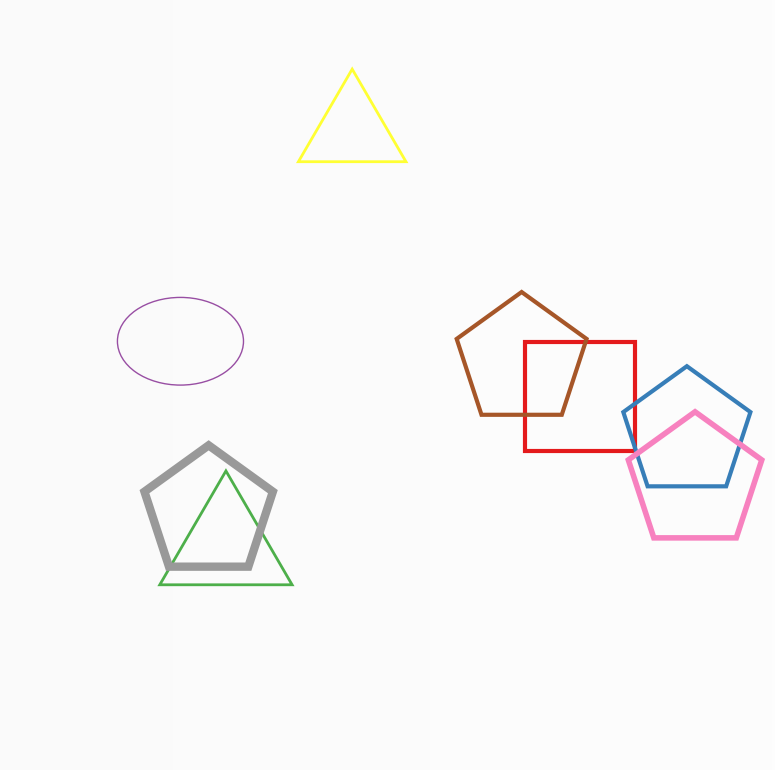[{"shape": "square", "thickness": 1.5, "radius": 0.35, "center": [0.748, 0.485]}, {"shape": "pentagon", "thickness": 1.5, "radius": 0.43, "center": [0.886, 0.438]}, {"shape": "triangle", "thickness": 1, "radius": 0.49, "center": [0.292, 0.29]}, {"shape": "oval", "thickness": 0.5, "radius": 0.41, "center": [0.233, 0.557]}, {"shape": "triangle", "thickness": 1, "radius": 0.4, "center": [0.454, 0.83]}, {"shape": "pentagon", "thickness": 1.5, "radius": 0.44, "center": [0.673, 0.533]}, {"shape": "pentagon", "thickness": 2, "radius": 0.45, "center": [0.897, 0.375]}, {"shape": "pentagon", "thickness": 3, "radius": 0.44, "center": [0.269, 0.335]}]